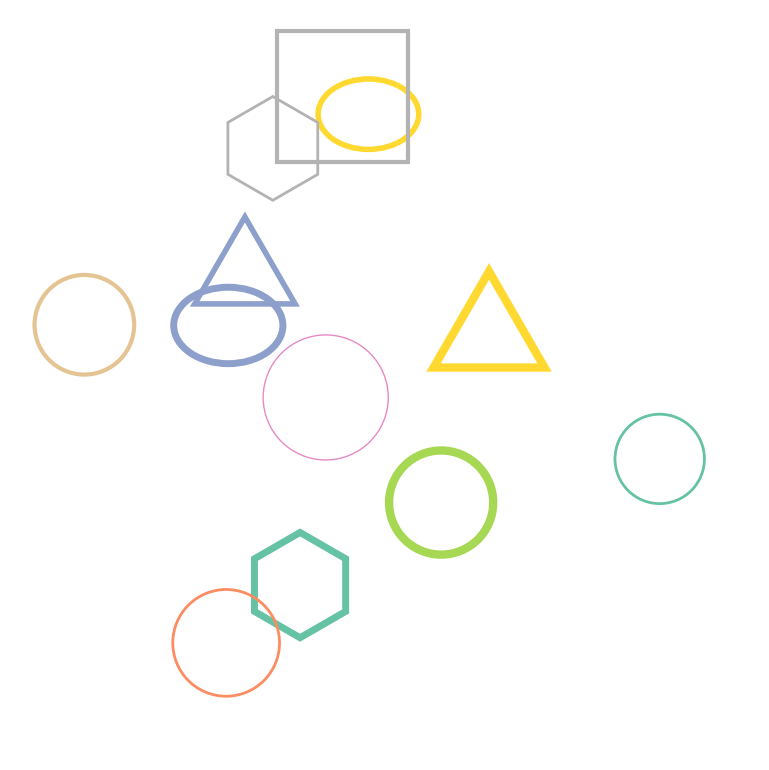[{"shape": "circle", "thickness": 1, "radius": 0.29, "center": [0.857, 0.404]}, {"shape": "hexagon", "thickness": 2.5, "radius": 0.34, "center": [0.39, 0.24]}, {"shape": "circle", "thickness": 1, "radius": 0.35, "center": [0.294, 0.165]}, {"shape": "triangle", "thickness": 2, "radius": 0.38, "center": [0.318, 0.643]}, {"shape": "oval", "thickness": 2.5, "radius": 0.35, "center": [0.296, 0.577]}, {"shape": "circle", "thickness": 0.5, "radius": 0.41, "center": [0.423, 0.484]}, {"shape": "circle", "thickness": 3, "radius": 0.34, "center": [0.573, 0.347]}, {"shape": "triangle", "thickness": 3, "radius": 0.42, "center": [0.635, 0.564]}, {"shape": "oval", "thickness": 2, "radius": 0.33, "center": [0.478, 0.852]}, {"shape": "circle", "thickness": 1.5, "radius": 0.32, "center": [0.11, 0.578]}, {"shape": "square", "thickness": 1.5, "radius": 0.43, "center": [0.445, 0.874]}, {"shape": "hexagon", "thickness": 1, "radius": 0.34, "center": [0.354, 0.807]}]